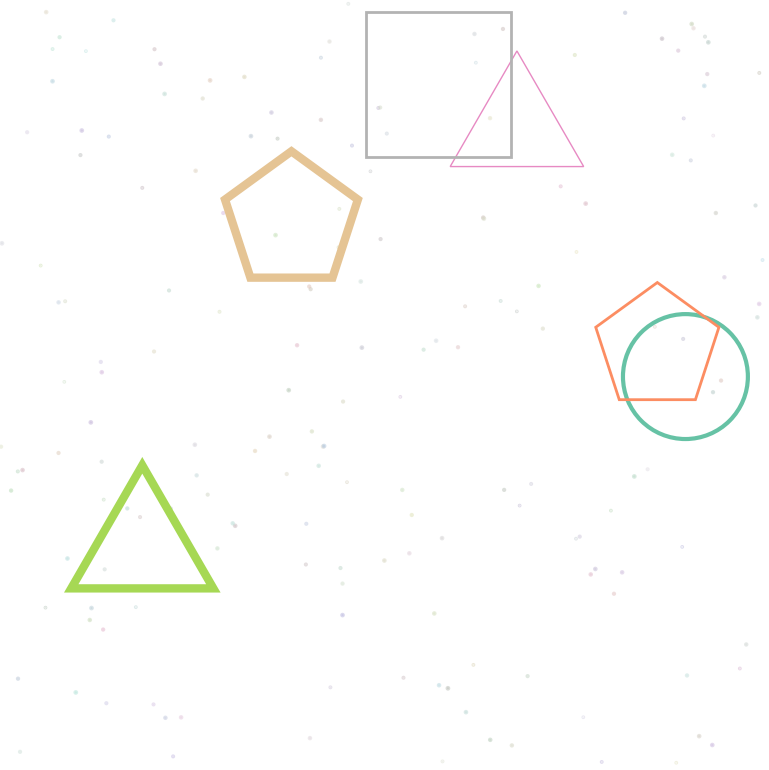[{"shape": "circle", "thickness": 1.5, "radius": 0.41, "center": [0.89, 0.511]}, {"shape": "pentagon", "thickness": 1, "radius": 0.42, "center": [0.854, 0.549]}, {"shape": "triangle", "thickness": 0.5, "radius": 0.5, "center": [0.671, 0.834]}, {"shape": "triangle", "thickness": 3, "radius": 0.53, "center": [0.185, 0.289]}, {"shape": "pentagon", "thickness": 3, "radius": 0.45, "center": [0.379, 0.713]}, {"shape": "square", "thickness": 1, "radius": 0.47, "center": [0.57, 0.89]}]